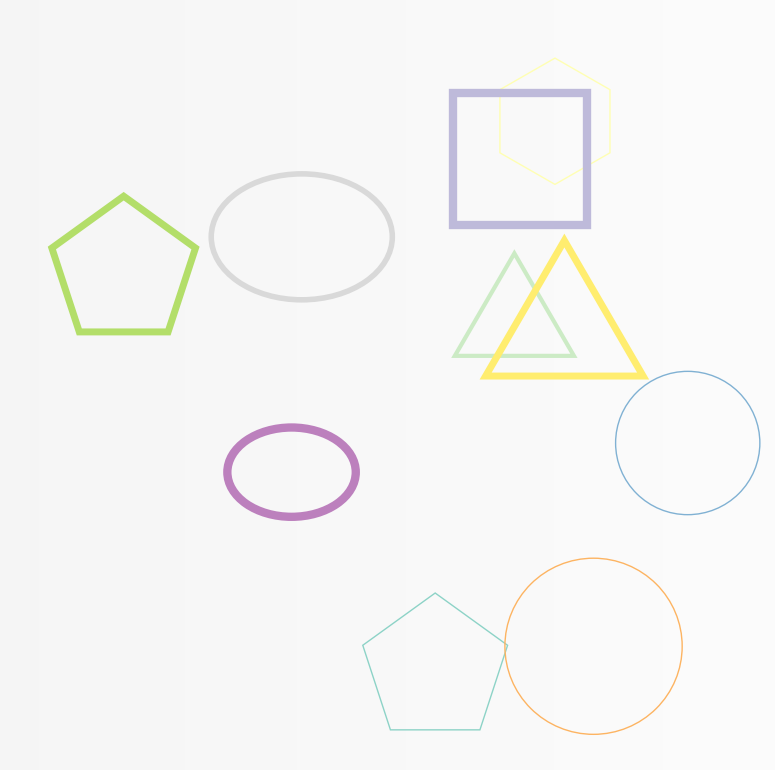[{"shape": "pentagon", "thickness": 0.5, "radius": 0.49, "center": [0.562, 0.132]}, {"shape": "hexagon", "thickness": 0.5, "radius": 0.41, "center": [0.716, 0.843]}, {"shape": "square", "thickness": 3, "radius": 0.43, "center": [0.671, 0.794]}, {"shape": "circle", "thickness": 0.5, "radius": 0.47, "center": [0.887, 0.425]}, {"shape": "circle", "thickness": 0.5, "radius": 0.57, "center": [0.766, 0.161]}, {"shape": "pentagon", "thickness": 2.5, "radius": 0.49, "center": [0.16, 0.648]}, {"shape": "oval", "thickness": 2, "radius": 0.58, "center": [0.389, 0.692]}, {"shape": "oval", "thickness": 3, "radius": 0.41, "center": [0.376, 0.387]}, {"shape": "triangle", "thickness": 1.5, "radius": 0.44, "center": [0.664, 0.582]}, {"shape": "triangle", "thickness": 2.5, "radius": 0.59, "center": [0.728, 0.57]}]